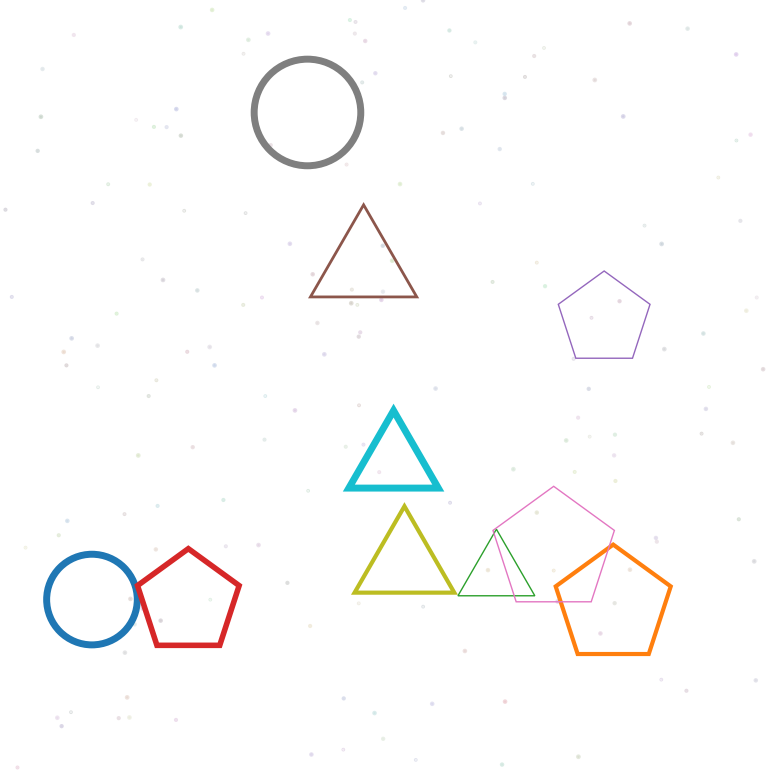[{"shape": "circle", "thickness": 2.5, "radius": 0.29, "center": [0.119, 0.221]}, {"shape": "pentagon", "thickness": 1.5, "radius": 0.39, "center": [0.796, 0.214]}, {"shape": "triangle", "thickness": 0.5, "radius": 0.29, "center": [0.645, 0.255]}, {"shape": "pentagon", "thickness": 2, "radius": 0.35, "center": [0.245, 0.218]}, {"shape": "pentagon", "thickness": 0.5, "radius": 0.31, "center": [0.785, 0.585]}, {"shape": "triangle", "thickness": 1, "radius": 0.4, "center": [0.472, 0.654]}, {"shape": "pentagon", "thickness": 0.5, "radius": 0.41, "center": [0.719, 0.286]}, {"shape": "circle", "thickness": 2.5, "radius": 0.35, "center": [0.399, 0.854]}, {"shape": "triangle", "thickness": 1.5, "radius": 0.37, "center": [0.525, 0.268]}, {"shape": "triangle", "thickness": 2.5, "radius": 0.34, "center": [0.511, 0.4]}]